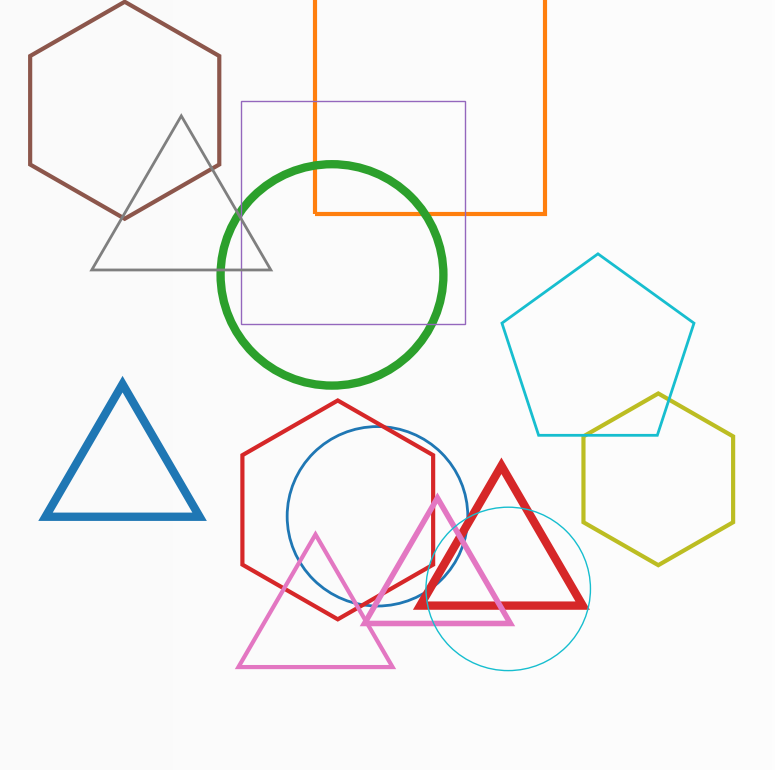[{"shape": "triangle", "thickness": 3, "radius": 0.57, "center": [0.158, 0.386]}, {"shape": "circle", "thickness": 1, "radius": 0.58, "center": [0.487, 0.329]}, {"shape": "square", "thickness": 1.5, "radius": 0.74, "center": [0.555, 0.87]}, {"shape": "circle", "thickness": 3, "radius": 0.72, "center": [0.428, 0.643]}, {"shape": "triangle", "thickness": 3, "radius": 0.61, "center": [0.647, 0.274]}, {"shape": "hexagon", "thickness": 1.5, "radius": 0.71, "center": [0.436, 0.338]}, {"shape": "square", "thickness": 0.5, "radius": 0.72, "center": [0.456, 0.724]}, {"shape": "hexagon", "thickness": 1.5, "radius": 0.7, "center": [0.161, 0.857]}, {"shape": "triangle", "thickness": 1.5, "radius": 0.57, "center": [0.407, 0.191]}, {"shape": "triangle", "thickness": 2, "radius": 0.54, "center": [0.564, 0.245]}, {"shape": "triangle", "thickness": 1, "radius": 0.67, "center": [0.234, 0.716]}, {"shape": "hexagon", "thickness": 1.5, "radius": 0.56, "center": [0.849, 0.378]}, {"shape": "pentagon", "thickness": 1, "radius": 0.65, "center": [0.772, 0.54]}, {"shape": "circle", "thickness": 0.5, "radius": 0.53, "center": [0.656, 0.235]}]